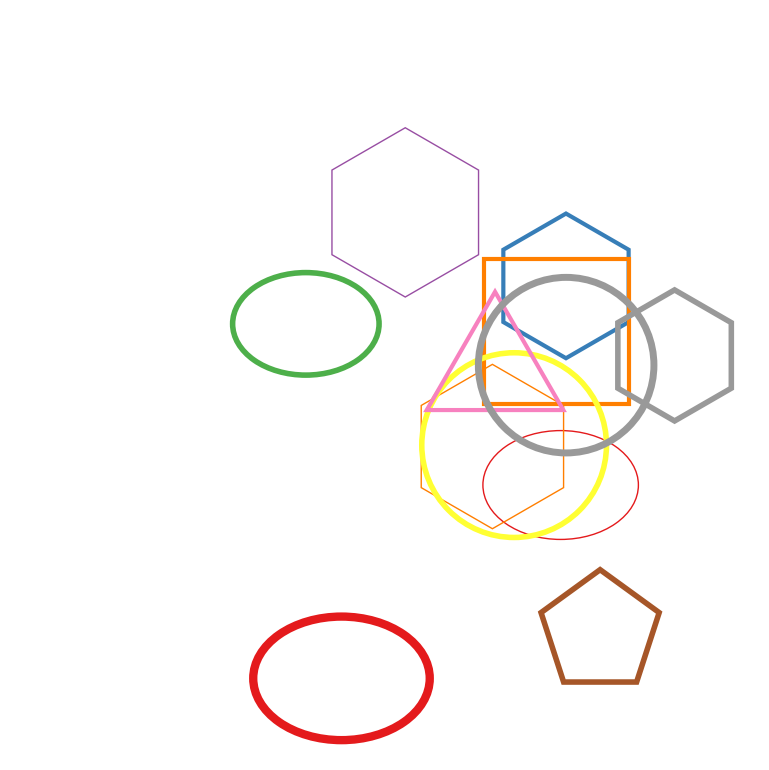[{"shape": "oval", "thickness": 0.5, "radius": 0.5, "center": [0.728, 0.37]}, {"shape": "oval", "thickness": 3, "radius": 0.57, "center": [0.443, 0.119]}, {"shape": "hexagon", "thickness": 1.5, "radius": 0.47, "center": [0.735, 0.629]}, {"shape": "oval", "thickness": 2, "radius": 0.48, "center": [0.397, 0.579]}, {"shape": "hexagon", "thickness": 0.5, "radius": 0.55, "center": [0.526, 0.724]}, {"shape": "hexagon", "thickness": 0.5, "radius": 0.53, "center": [0.639, 0.42]}, {"shape": "square", "thickness": 1.5, "radius": 0.47, "center": [0.723, 0.569]}, {"shape": "circle", "thickness": 2, "radius": 0.6, "center": [0.668, 0.422]}, {"shape": "pentagon", "thickness": 2, "radius": 0.4, "center": [0.779, 0.179]}, {"shape": "triangle", "thickness": 1.5, "radius": 0.51, "center": [0.643, 0.519]}, {"shape": "circle", "thickness": 2.5, "radius": 0.57, "center": [0.735, 0.526]}, {"shape": "hexagon", "thickness": 2, "radius": 0.43, "center": [0.876, 0.538]}]